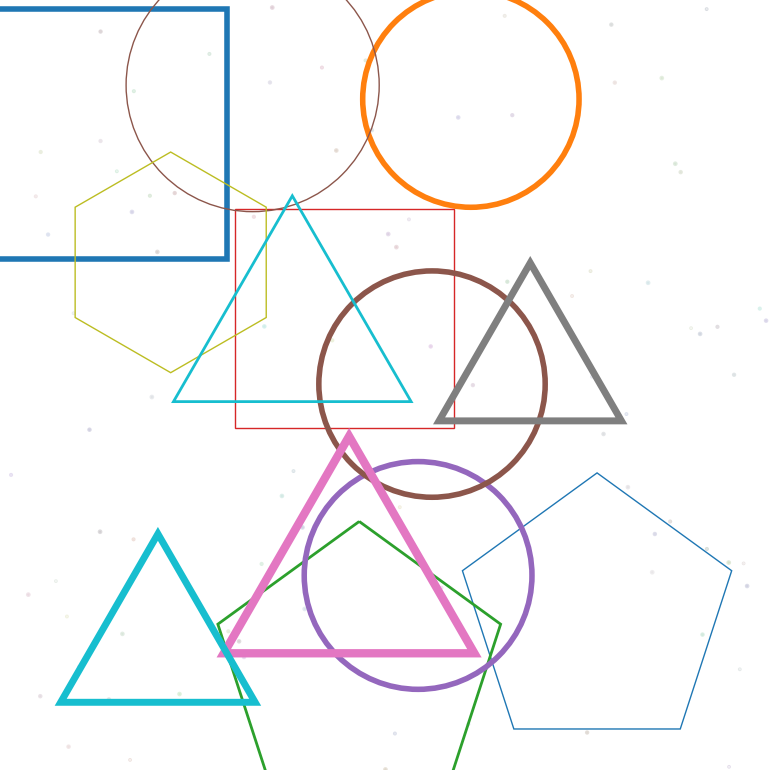[{"shape": "pentagon", "thickness": 0.5, "radius": 0.92, "center": [0.775, 0.202]}, {"shape": "square", "thickness": 2, "radius": 0.81, "center": [0.132, 0.826]}, {"shape": "circle", "thickness": 2, "radius": 0.7, "center": [0.612, 0.871]}, {"shape": "pentagon", "thickness": 1, "radius": 0.97, "center": [0.467, 0.13]}, {"shape": "square", "thickness": 0.5, "radius": 0.71, "center": [0.447, 0.586]}, {"shape": "circle", "thickness": 2, "radius": 0.74, "center": [0.543, 0.253]}, {"shape": "circle", "thickness": 0.5, "radius": 0.82, "center": [0.328, 0.889]}, {"shape": "circle", "thickness": 2, "radius": 0.73, "center": [0.561, 0.501]}, {"shape": "triangle", "thickness": 3, "radius": 0.94, "center": [0.453, 0.246]}, {"shape": "triangle", "thickness": 2.5, "radius": 0.68, "center": [0.689, 0.522]}, {"shape": "hexagon", "thickness": 0.5, "radius": 0.72, "center": [0.222, 0.659]}, {"shape": "triangle", "thickness": 2.5, "radius": 0.73, "center": [0.205, 0.161]}, {"shape": "triangle", "thickness": 1, "radius": 0.89, "center": [0.38, 0.568]}]